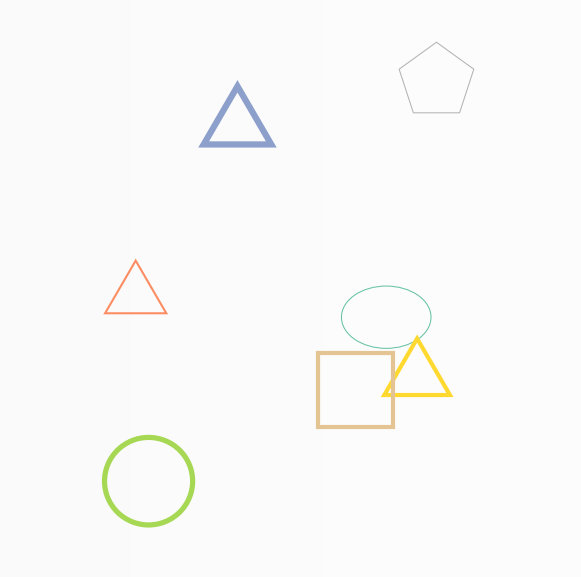[{"shape": "oval", "thickness": 0.5, "radius": 0.39, "center": [0.664, 0.45]}, {"shape": "triangle", "thickness": 1, "radius": 0.3, "center": [0.233, 0.487]}, {"shape": "triangle", "thickness": 3, "radius": 0.34, "center": [0.409, 0.783]}, {"shape": "circle", "thickness": 2.5, "radius": 0.38, "center": [0.256, 0.166]}, {"shape": "triangle", "thickness": 2, "radius": 0.33, "center": [0.718, 0.348]}, {"shape": "square", "thickness": 2, "radius": 0.32, "center": [0.612, 0.324]}, {"shape": "pentagon", "thickness": 0.5, "radius": 0.34, "center": [0.751, 0.858]}]